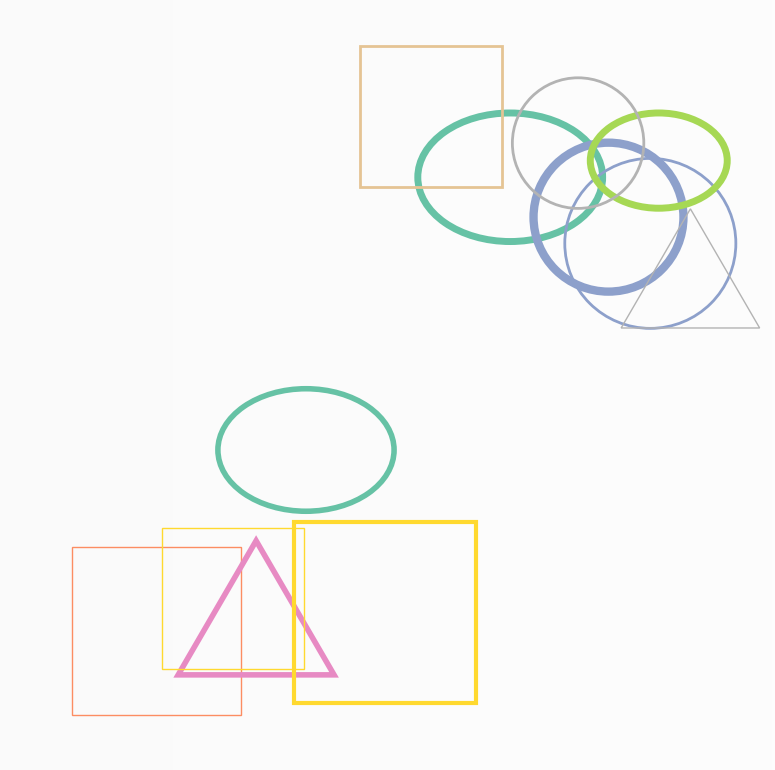[{"shape": "oval", "thickness": 2, "radius": 0.57, "center": [0.395, 0.416]}, {"shape": "oval", "thickness": 2.5, "radius": 0.6, "center": [0.658, 0.77]}, {"shape": "square", "thickness": 0.5, "radius": 0.55, "center": [0.202, 0.181]}, {"shape": "circle", "thickness": 3, "radius": 0.48, "center": [0.785, 0.718]}, {"shape": "circle", "thickness": 1, "radius": 0.55, "center": [0.839, 0.684]}, {"shape": "triangle", "thickness": 2, "radius": 0.58, "center": [0.33, 0.182]}, {"shape": "oval", "thickness": 2.5, "radius": 0.44, "center": [0.85, 0.791]}, {"shape": "square", "thickness": 0.5, "radius": 0.46, "center": [0.301, 0.222]}, {"shape": "square", "thickness": 1.5, "radius": 0.59, "center": [0.497, 0.204]}, {"shape": "square", "thickness": 1, "radius": 0.46, "center": [0.556, 0.849]}, {"shape": "circle", "thickness": 1, "radius": 0.42, "center": [0.746, 0.814]}, {"shape": "triangle", "thickness": 0.5, "radius": 0.52, "center": [0.891, 0.626]}]